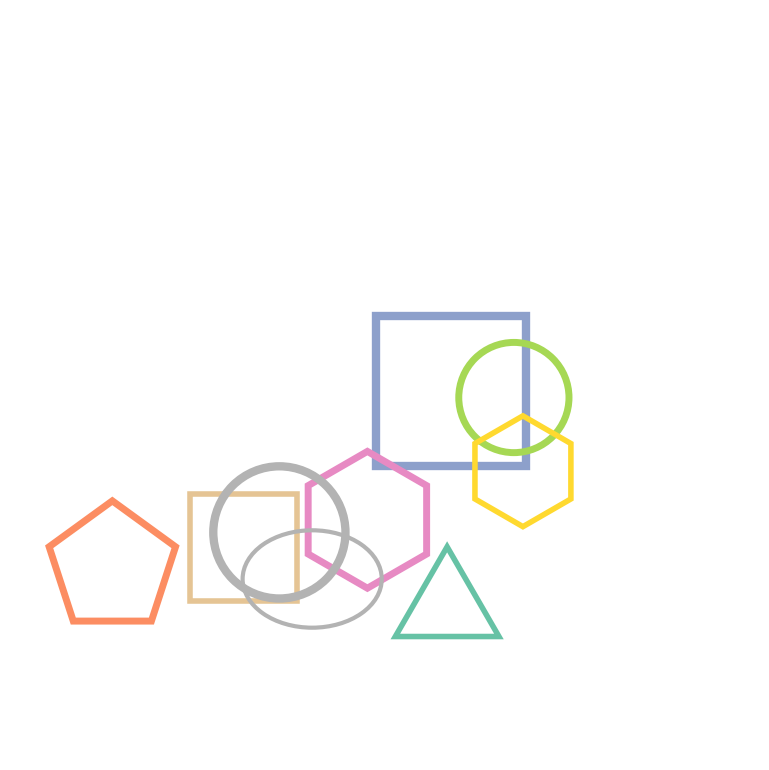[{"shape": "triangle", "thickness": 2, "radius": 0.39, "center": [0.581, 0.212]}, {"shape": "pentagon", "thickness": 2.5, "radius": 0.43, "center": [0.146, 0.263]}, {"shape": "square", "thickness": 3, "radius": 0.49, "center": [0.586, 0.492]}, {"shape": "hexagon", "thickness": 2.5, "radius": 0.44, "center": [0.477, 0.325]}, {"shape": "circle", "thickness": 2.5, "radius": 0.36, "center": [0.667, 0.484]}, {"shape": "hexagon", "thickness": 2, "radius": 0.36, "center": [0.679, 0.388]}, {"shape": "square", "thickness": 2, "radius": 0.35, "center": [0.316, 0.289]}, {"shape": "circle", "thickness": 3, "radius": 0.43, "center": [0.363, 0.309]}, {"shape": "oval", "thickness": 1.5, "radius": 0.45, "center": [0.405, 0.248]}]